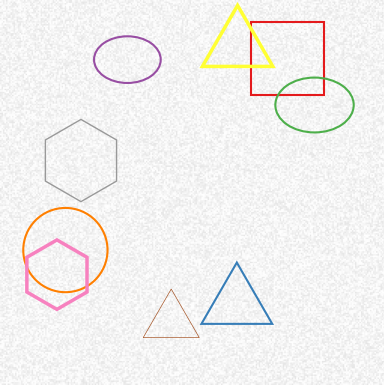[{"shape": "square", "thickness": 1.5, "radius": 0.47, "center": [0.747, 0.848]}, {"shape": "triangle", "thickness": 1.5, "radius": 0.53, "center": [0.615, 0.212]}, {"shape": "oval", "thickness": 1.5, "radius": 0.51, "center": [0.817, 0.727]}, {"shape": "oval", "thickness": 1.5, "radius": 0.43, "center": [0.331, 0.845]}, {"shape": "circle", "thickness": 1.5, "radius": 0.55, "center": [0.17, 0.35]}, {"shape": "triangle", "thickness": 2.5, "radius": 0.53, "center": [0.617, 0.88]}, {"shape": "triangle", "thickness": 0.5, "radius": 0.42, "center": [0.445, 0.165]}, {"shape": "hexagon", "thickness": 2.5, "radius": 0.45, "center": [0.148, 0.287]}, {"shape": "hexagon", "thickness": 1, "radius": 0.53, "center": [0.21, 0.583]}]